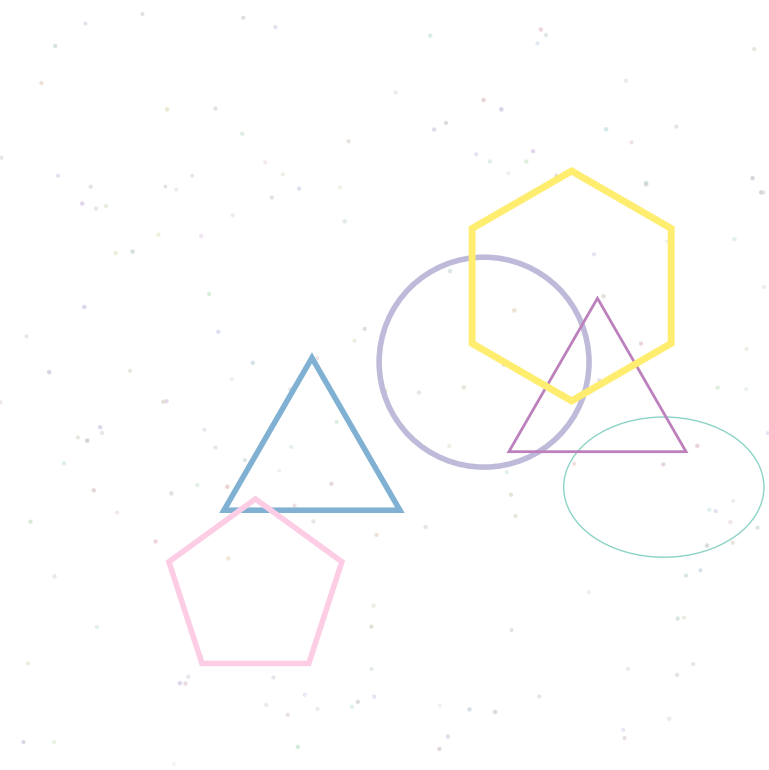[{"shape": "oval", "thickness": 0.5, "radius": 0.65, "center": [0.862, 0.367]}, {"shape": "circle", "thickness": 2, "radius": 0.68, "center": [0.629, 0.53]}, {"shape": "triangle", "thickness": 2, "radius": 0.66, "center": [0.405, 0.403]}, {"shape": "pentagon", "thickness": 2, "radius": 0.59, "center": [0.332, 0.234]}, {"shape": "triangle", "thickness": 1, "radius": 0.66, "center": [0.776, 0.48]}, {"shape": "hexagon", "thickness": 2.5, "radius": 0.75, "center": [0.742, 0.629]}]